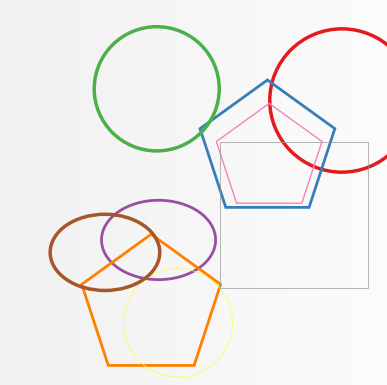[{"shape": "circle", "thickness": 2.5, "radius": 0.93, "center": [0.882, 0.739]}, {"shape": "pentagon", "thickness": 2, "radius": 0.91, "center": [0.69, 0.609]}, {"shape": "circle", "thickness": 2.5, "radius": 0.81, "center": [0.404, 0.769]}, {"shape": "oval", "thickness": 2, "radius": 0.74, "center": [0.409, 0.377]}, {"shape": "pentagon", "thickness": 2, "radius": 0.94, "center": [0.39, 0.203]}, {"shape": "circle", "thickness": 0.5, "radius": 0.7, "center": [0.46, 0.161]}, {"shape": "oval", "thickness": 2.5, "radius": 0.71, "center": [0.271, 0.345]}, {"shape": "pentagon", "thickness": 1, "radius": 0.72, "center": [0.695, 0.588]}, {"shape": "square", "thickness": 0.5, "radius": 0.95, "center": [0.759, 0.442]}]